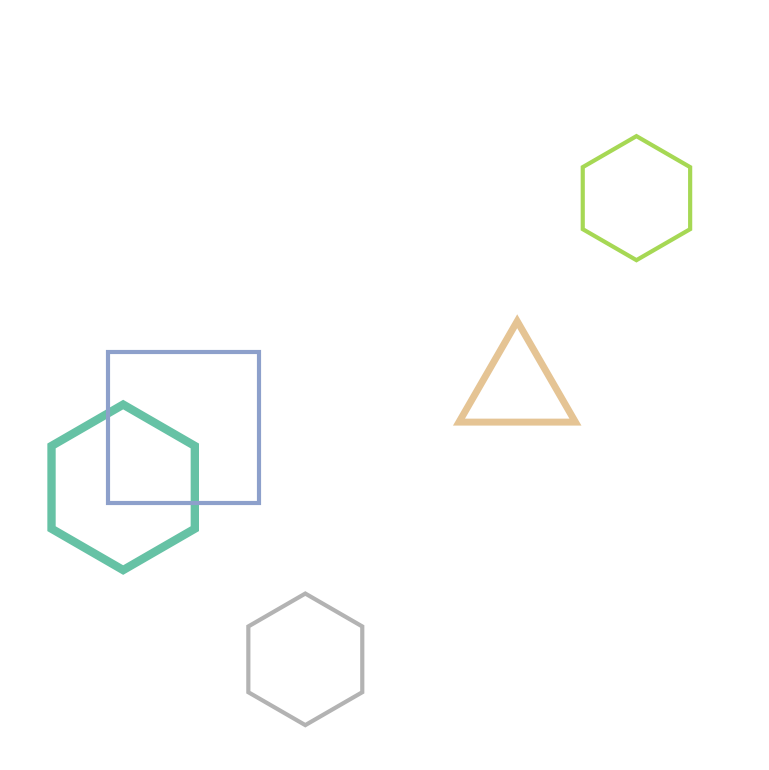[{"shape": "hexagon", "thickness": 3, "radius": 0.54, "center": [0.16, 0.367]}, {"shape": "square", "thickness": 1.5, "radius": 0.49, "center": [0.239, 0.445]}, {"shape": "hexagon", "thickness": 1.5, "radius": 0.4, "center": [0.827, 0.743]}, {"shape": "triangle", "thickness": 2.5, "radius": 0.44, "center": [0.672, 0.495]}, {"shape": "hexagon", "thickness": 1.5, "radius": 0.43, "center": [0.396, 0.144]}]